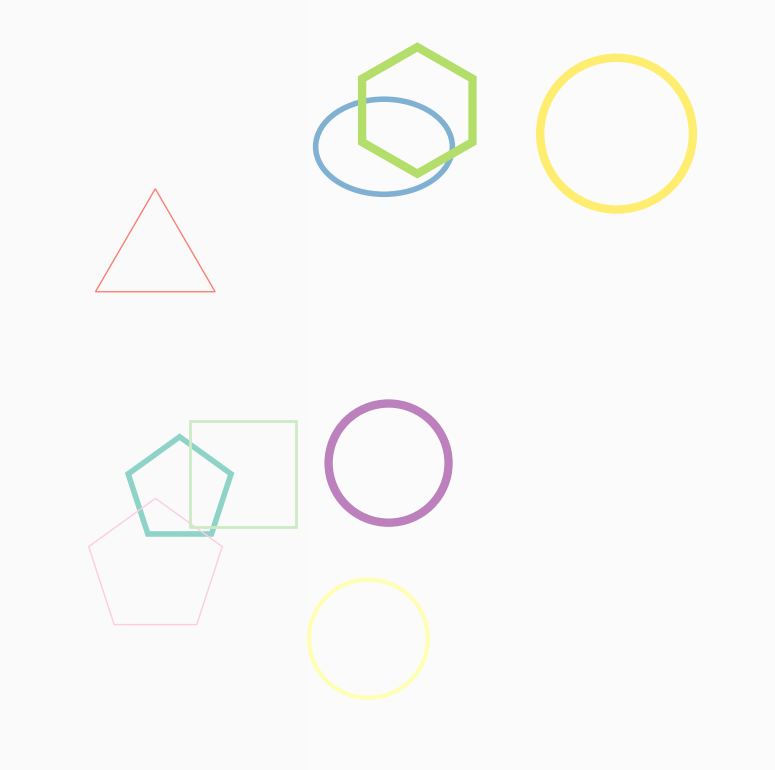[{"shape": "pentagon", "thickness": 2, "radius": 0.35, "center": [0.232, 0.363]}, {"shape": "circle", "thickness": 1.5, "radius": 0.38, "center": [0.475, 0.17]}, {"shape": "triangle", "thickness": 0.5, "radius": 0.45, "center": [0.2, 0.666]}, {"shape": "oval", "thickness": 2, "radius": 0.44, "center": [0.495, 0.809]}, {"shape": "hexagon", "thickness": 3, "radius": 0.41, "center": [0.538, 0.857]}, {"shape": "pentagon", "thickness": 0.5, "radius": 0.45, "center": [0.201, 0.262]}, {"shape": "circle", "thickness": 3, "radius": 0.39, "center": [0.501, 0.399]}, {"shape": "square", "thickness": 1, "radius": 0.34, "center": [0.313, 0.384]}, {"shape": "circle", "thickness": 3, "radius": 0.49, "center": [0.796, 0.826]}]